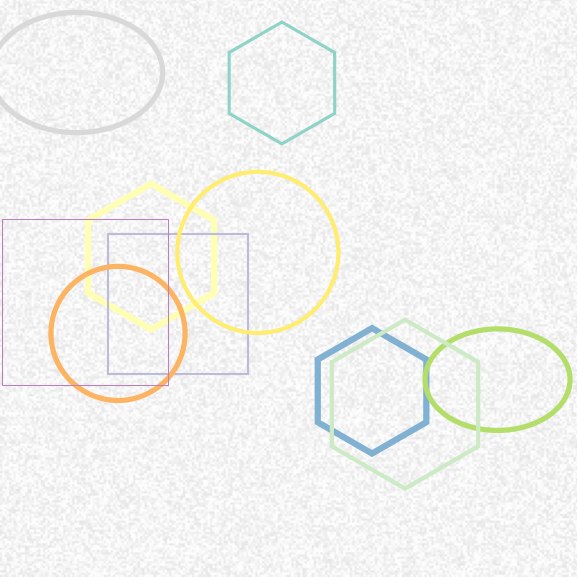[{"shape": "hexagon", "thickness": 1.5, "radius": 0.53, "center": [0.488, 0.855]}, {"shape": "hexagon", "thickness": 3, "radius": 0.63, "center": [0.262, 0.555]}, {"shape": "square", "thickness": 1, "radius": 0.61, "center": [0.308, 0.472]}, {"shape": "hexagon", "thickness": 3, "radius": 0.54, "center": [0.644, 0.322]}, {"shape": "circle", "thickness": 2.5, "radius": 0.58, "center": [0.204, 0.422]}, {"shape": "oval", "thickness": 2.5, "radius": 0.63, "center": [0.862, 0.342]}, {"shape": "oval", "thickness": 2.5, "radius": 0.74, "center": [0.133, 0.874]}, {"shape": "square", "thickness": 0.5, "radius": 0.72, "center": [0.148, 0.477]}, {"shape": "hexagon", "thickness": 2, "radius": 0.73, "center": [0.701, 0.299]}, {"shape": "circle", "thickness": 2, "radius": 0.7, "center": [0.447, 0.562]}]